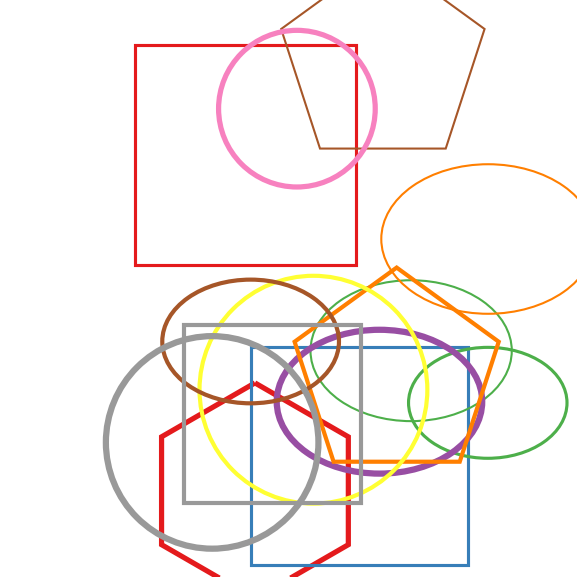[{"shape": "hexagon", "thickness": 2.5, "radius": 0.93, "center": [0.441, 0.149]}, {"shape": "square", "thickness": 1.5, "radius": 0.95, "center": [0.425, 0.731]}, {"shape": "square", "thickness": 1.5, "radius": 0.94, "center": [0.622, 0.21]}, {"shape": "oval", "thickness": 1, "radius": 0.87, "center": [0.712, 0.392]}, {"shape": "oval", "thickness": 1.5, "radius": 0.69, "center": [0.845, 0.302]}, {"shape": "oval", "thickness": 3, "radius": 0.89, "center": [0.657, 0.304]}, {"shape": "oval", "thickness": 1, "radius": 0.92, "center": [0.845, 0.585]}, {"shape": "pentagon", "thickness": 2, "radius": 0.93, "center": [0.687, 0.35]}, {"shape": "circle", "thickness": 2, "radius": 0.99, "center": [0.543, 0.324]}, {"shape": "oval", "thickness": 2, "radius": 0.76, "center": [0.434, 0.408]}, {"shape": "pentagon", "thickness": 1, "radius": 0.93, "center": [0.663, 0.892]}, {"shape": "circle", "thickness": 2.5, "radius": 0.68, "center": [0.514, 0.811]}, {"shape": "square", "thickness": 2, "radius": 0.77, "center": [0.472, 0.283]}, {"shape": "circle", "thickness": 3, "radius": 0.92, "center": [0.367, 0.233]}]